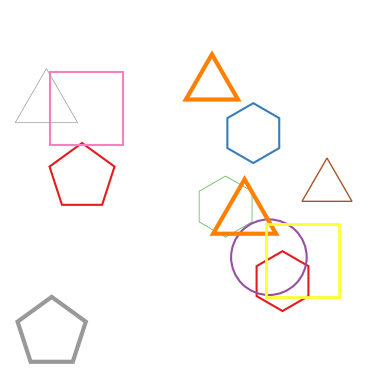[{"shape": "pentagon", "thickness": 1.5, "radius": 0.44, "center": [0.213, 0.54]}, {"shape": "hexagon", "thickness": 1.5, "radius": 0.39, "center": [0.734, 0.27]}, {"shape": "hexagon", "thickness": 1.5, "radius": 0.39, "center": [0.658, 0.654]}, {"shape": "hexagon", "thickness": 0.5, "radius": 0.4, "center": [0.586, 0.463]}, {"shape": "circle", "thickness": 1.5, "radius": 0.49, "center": [0.698, 0.332]}, {"shape": "triangle", "thickness": 3, "radius": 0.39, "center": [0.55, 0.781]}, {"shape": "triangle", "thickness": 3, "radius": 0.47, "center": [0.635, 0.44]}, {"shape": "square", "thickness": 2, "radius": 0.47, "center": [0.785, 0.323]}, {"shape": "triangle", "thickness": 1, "radius": 0.37, "center": [0.849, 0.515]}, {"shape": "square", "thickness": 1.5, "radius": 0.47, "center": [0.224, 0.718]}, {"shape": "pentagon", "thickness": 3, "radius": 0.47, "center": [0.134, 0.136]}, {"shape": "triangle", "thickness": 0.5, "radius": 0.47, "center": [0.121, 0.728]}]